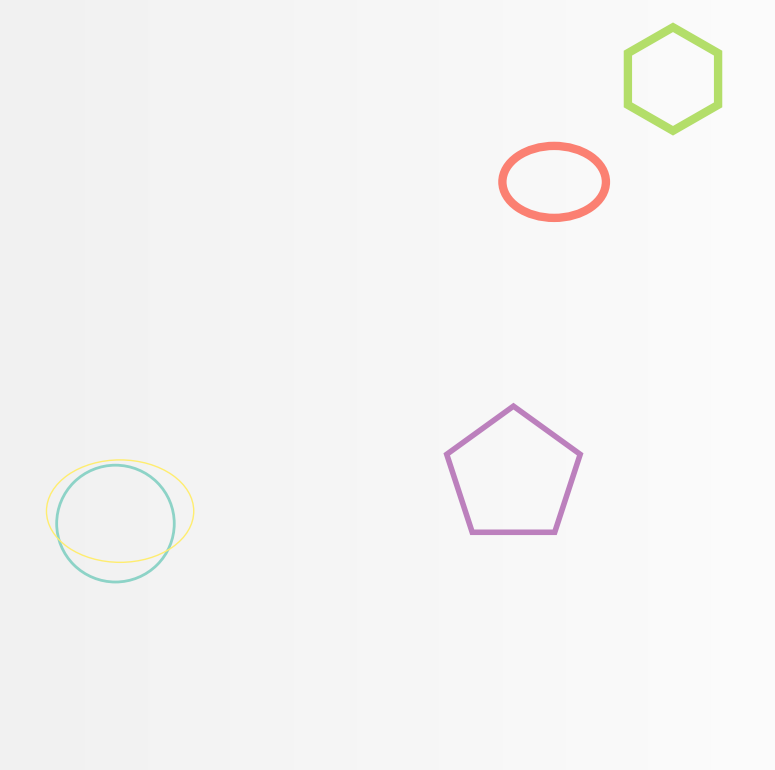[{"shape": "circle", "thickness": 1, "radius": 0.38, "center": [0.149, 0.32]}, {"shape": "oval", "thickness": 3, "radius": 0.33, "center": [0.715, 0.764]}, {"shape": "hexagon", "thickness": 3, "radius": 0.34, "center": [0.868, 0.897]}, {"shape": "pentagon", "thickness": 2, "radius": 0.45, "center": [0.663, 0.382]}, {"shape": "oval", "thickness": 0.5, "radius": 0.48, "center": [0.155, 0.336]}]